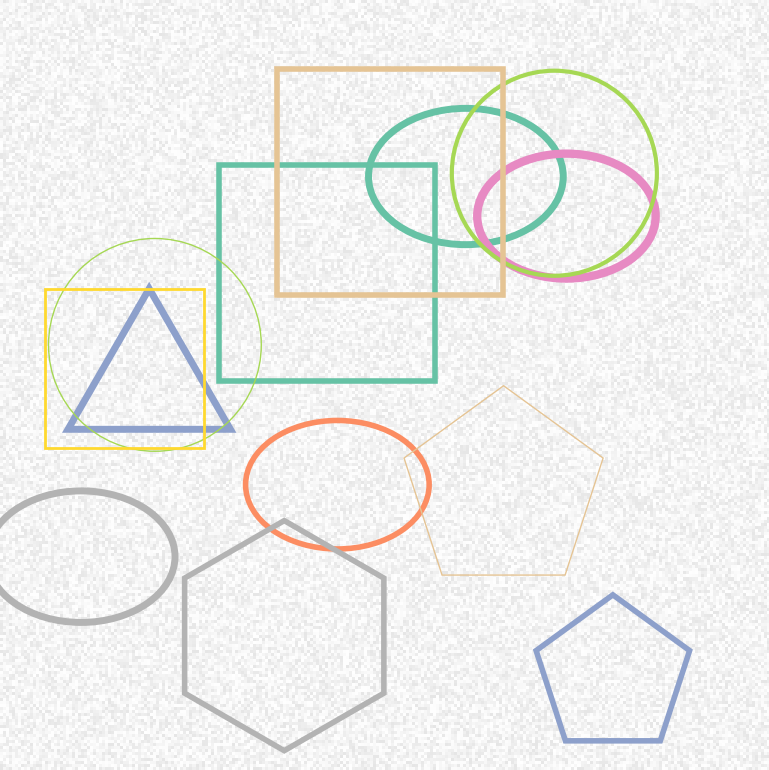[{"shape": "oval", "thickness": 2.5, "radius": 0.63, "center": [0.605, 0.771]}, {"shape": "square", "thickness": 2, "radius": 0.7, "center": [0.425, 0.646]}, {"shape": "oval", "thickness": 2, "radius": 0.6, "center": [0.438, 0.37]}, {"shape": "pentagon", "thickness": 2, "radius": 0.52, "center": [0.796, 0.123]}, {"shape": "triangle", "thickness": 2.5, "radius": 0.61, "center": [0.194, 0.503]}, {"shape": "oval", "thickness": 3, "radius": 0.58, "center": [0.736, 0.719]}, {"shape": "circle", "thickness": 0.5, "radius": 0.69, "center": [0.201, 0.552]}, {"shape": "circle", "thickness": 1.5, "radius": 0.67, "center": [0.72, 0.775]}, {"shape": "square", "thickness": 1, "radius": 0.52, "center": [0.162, 0.522]}, {"shape": "pentagon", "thickness": 0.5, "radius": 0.68, "center": [0.654, 0.363]}, {"shape": "square", "thickness": 2, "radius": 0.73, "center": [0.506, 0.764]}, {"shape": "hexagon", "thickness": 2, "radius": 0.75, "center": [0.369, 0.174]}, {"shape": "oval", "thickness": 2.5, "radius": 0.61, "center": [0.105, 0.277]}]